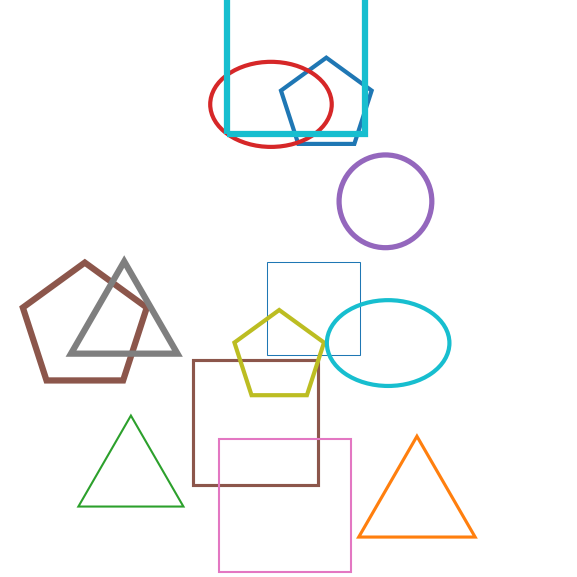[{"shape": "pentagon", "thickness": 2, "radius": 0.41, "center": [0.565, 0.817]}, {"shape": "square", "thickness": 0.5, "radius": 0.4, "center": [0.543, 0.465]}, {"shape": "triangle", "thickness": 1.5, "radius": 0.58, "center": [0.722, 0.127]}, {"shape": "triangle", "thickness": 1, "radius": 0.53, "center": [0.227, 0.175]}, {"shape": "oval", "thickness": 2, "radius": 0.53, "center": [0.469, 0.818]}, {"shape": "circle", "thickness": 2.5, "radius": 0.4, "center": [0.667, 0.651]}, {"shape": "pentagon", "thickness": 3, "radius": 0.56, "center": [0.147, 0.432]}, {"shape": "square", "thickness": 1.5, "radius": 0.54, "center": [0.442, 0.267]}, {"shape": "square", "thickness": 1, "radius": 0.57, "center": [0.493, 0.124]}, {"shape": "triangle", "thickness": 3, "radius": 0.53, "center": [0.215, 0.44]}, {"shape": "pentagon", "thickness": 2, "radius": 0.41, "center": [0.483, 0.381]}, {"shape": "square", "thickness": 3, "radius": 0.6, "center": [0.513, 0.887]}, {"shape": "oval", "thickness": 2, "radius": 0.53, "center": [0.672, 0.405]}]